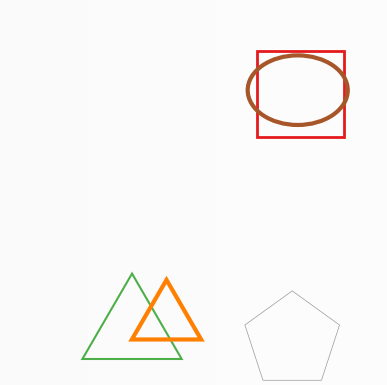[{"shape": "square", "thickness": 2, "radius": 0.56, "center": [0.775, 0.756]}, {"shape": "triangle", "thickness": 1.5, "radius": 0.74, "center": [0.341, 0.141]}, {"shape": "triangle", "thickness": 3, "radius": 0.52, "center": [0.43, 0.17]}, {"shape": "oval", "thickness": 3, "radius": 0.65, "center": [0.768, 0.766]}, {"shape": "pentagon", "thickness": 0.5, "radius": 0.64, "center": [0.754, 0.116]}]